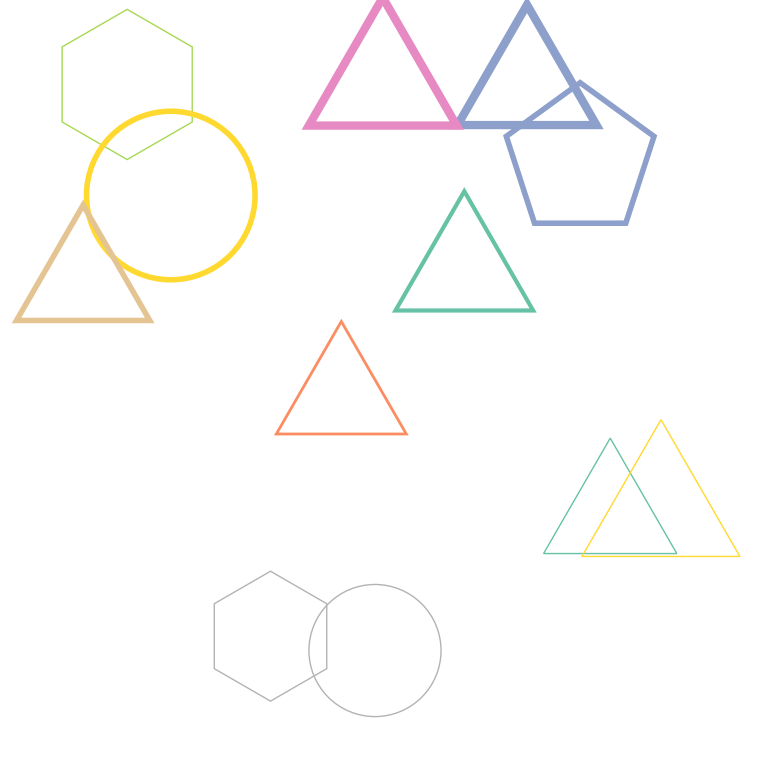[{"shape": "triangle", "thickness": 1.5, "radius": 0.52, "center": [0.603, 0.648]}, {"shape": "triangle", "thickness": 0.5, "radius": 0.5, "center": [0.792, 0.331]}, {"shape": "triangle", "thickness": 1, "radius": 0.49, "center": [0.443, 0.485]}, {"shape": "triangle", "thickness": 3, "radius": 0.52, "center": [0.684, 0.89]}, {"shape": "pentagon", "thickness": 2, "radius": 0.5, "center": [0.753, 0.792]}, {"shape": "triangle", "thickness": 3, "radius": 0.55, "center": [0.497, 0.892]}, {"shape": "hexagon", "thickness": 0.5, "radius": 0.49, "center": [0.165, 0.89]}, {"shape": "triangle", "thickness": 0.5, "radius": 0.59, "center": [0.858, 0.337]}, {"shape": "circle", "thickness": 2, "radius": 0.55, "center": [0.222, 0.746]}, {"shape": "triangle", "thickness": 2, "radius": 0.5, "center": [0.108, 0.634]}, {"shape": "hexagon", "thickness": 0.5, "radius": 0.42, "center": [0.351, 0.174]}, {"shape": "circle", "thickness": 0.5, "radius": 0.43, "center": [0.487, 0.155]}]